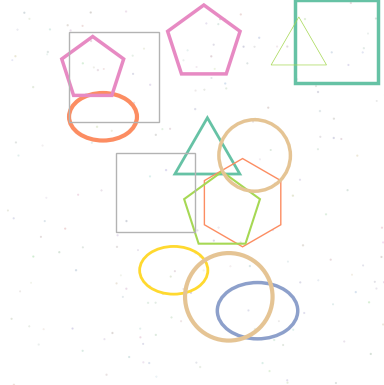[{"shape": "triangle", "thickness": 2, "radius": 0.49, "center": [0.539, 0.597]}, {"shape": "square", "thickness": 2.5, "radius": 0.54, "center": [0.874, 0.892]}, {"shape": "oval", "thickness": 3, "radius": 0.44, "center": [0.268, 0.697]}, {"shape": "hexagon", "thickness": 1, "radius": 0.57, "center": [0.63, 0.474]}, {"shape": "oval", "thickness": 2.5, "radius": 0.52, "center": [0.669, 0.193]}, {"shape": "pentagon", "thickness": 2.5, "radius": 0.49, "center": [0.529, 0.888]}, {"shape": "pentagon", "thickness": 2.5, "radius": 0.42, "center": [0.241, 0.821]}, {"shape": "triangle", "thickness": 0.5, "radius": 0.42, "center": [0.776, 0.873]}, {"shape": "pentagon", "thickness": 1.5, "radius": 0.52, "center": [0.577, 0.451]}, {"shape": "oval", "thickness": 2, "radius": 0.44, "center": [0.451, 0.298]}, {"shape": "circle", "thickness": 3, "radius": 0.57, "center": [0.594, 0.229]}, {"shape": "circle", "thickness": 2.5, "radius": 0.46, "center": [0.661, 0.596]}, {"shape": "square", "thickness": 1, "radius": 0.59, "center": [0.295, 0.8]}, {"shape": "square", "thickness": 1, "radius": 0.51, "center": [0.404, 0.5]}]